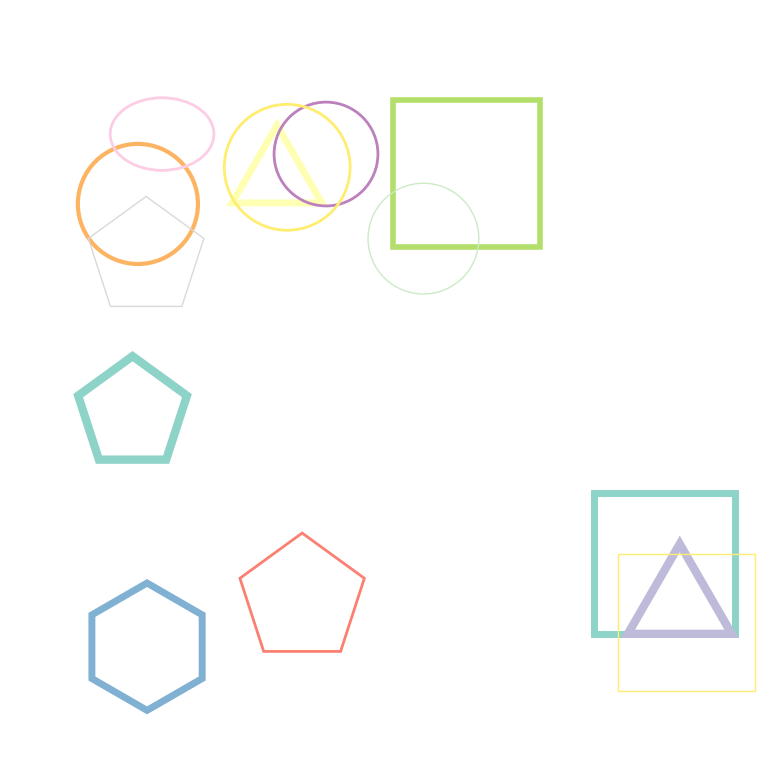[{"shape": "pentagon", "thickness": 3, "radius": 0.37, "center": [0.172, 0.463]}, {"shape": "square", "thickness": 2.5, "radius": 0.46, "center": [0.863, 0.268]}, {"shape": "triangle", "thickness": 2.5, "radius": 0.34, "center": [0.36, 0.77]}, {"shape": "triangle", "thickness": 3, "radius": 0.39, "center": [0.883, 0.216]}, {"shape": "pentagon", "thickness": 1, "radius": 0.42, "center": [0.392, 0.223]}, {"shape": "hexagon", "thickness": 2.5, "radius": 0.41, "center": [0.191, 0.16]}, {"shape": "circle", "thickness": 1.5, "radius": 0.39, "center": [0.179, 0.735]}, {"shape": "square", "thickness": 2, "radius": 0.48, "center": [0.606, 0.775]}, {"shape": "oval", "thickness": 1, "radius": 0.34, "center": [0.21, 0.826]}, {"shape": "pentagon", "thickness": 0.5, "radius": 0.39, "center": [0.19, 0.666]}, {"shape": "circle", "thickness": 1, "radius": 0.34, "center": [0.423, 0.8]}, {"shape": "circle", "thickness": 0.5, "radius": 0.36, "center": [0.55, 0.69]}, {"shape": "circle", "thickness": 1, "radius": 0.41, "center": [0.373, 0.783]}, {"shape": "square", "thickness": 0.5, "radius": 0.44, "center": [0.892, 0.191]}]